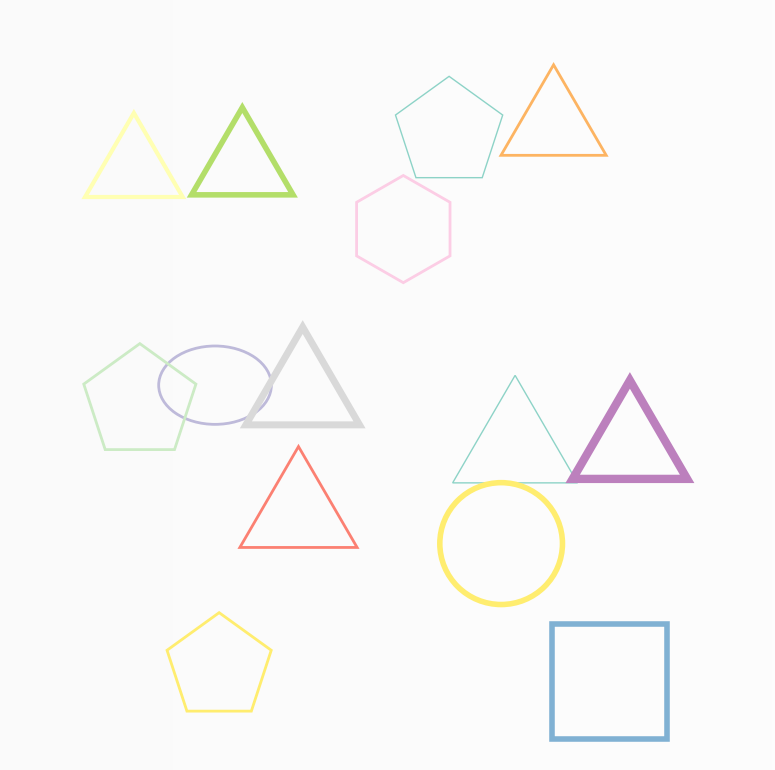[{"shape": "triangle", "thickness": 0.5, "radius": 0.47, "center": [0.665, 0.419]}, {"shape": "pentagon", "thickness": 0.5, "radius": 0.36, "center": [0.579, 0.828]}, {"shape": "triangle", "thickness": 1.5, "radius": 0.36, "center": [0.173, 0.781]}, {"shape": "oval", "thickness": 1, "radius": 0.36, "center": [0.277, 0.5]}, {"shape": "triangle", "thickness": 1, "radius": 0.44, "center": [0.385, 0.333]}, {"shape": "square", "thickness": 2, "radius": 0.37, "center": [0.786, 0.115]}, {"shape": "triangle", "thickness": 1, "radius": 0.39, "center": [0.714, 0.837]}, {"shape": "triangle", "thickness": 2, "radius": 0.38, "center": [0.313, 0.785]}, {"shape": "hexagon", "thickness": 1, "radius": 0.35, "center": [0.52, 0.702]}, {"shape": "triangle", "thickness": 2.5, "radius": 0.42, "center": [0.391, 0.491]}, {"shape": "triangle", "thickness": 3, "radius": 0.43, "center": [0.813, 0.421]}, {"shape": "pentagon", "thickness": 1, "radius": 0.38, "center": [0.18, 0.478]}, {"shape": "pentagon", "thickness": 1, "radius": 0.35, "center": [0.283, 0.134]}, {"shape": "circle", "thickness": 2, "radius": 0.4, "center": [0.647, 0.294]}]